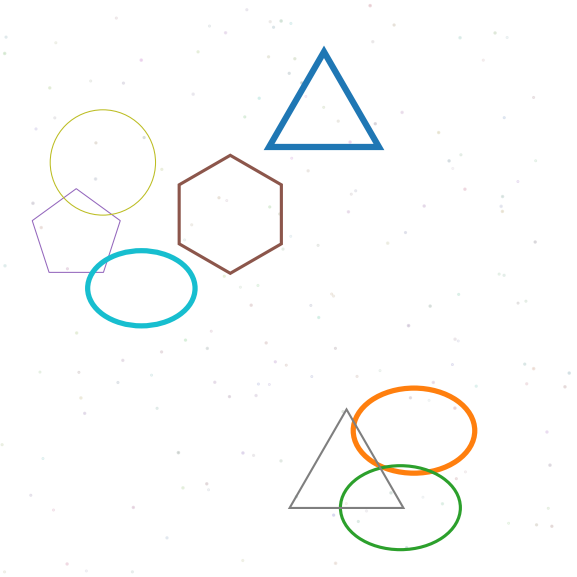[{"shape": "triangle", "thickness": 3, "radius": 0.55, "center": [0.561, 0.8]}, {"shape": "oval", "thickness": 2.5, "radius": 0.53, "center": [0.717, 0.253]}, {"shape": "oval", "thickness": 1.5, "radius": 0.52, "center": [0.693, 0.12]}, {"shape": "pentagon", "thickness": 0.5, "radius": 0.4, "center": [0.132, 0.592]}, {"shape": "hexagon", "thickness": 1.5, "radius": 0.51, "center": [0.399, 0.628]}, {"shape": "triangle", "thickness": 1, "radius": 0.57, "center": [0.6, 0.176]}, {"shape": "circle", "thickness": 0.5, "radius": 0.46, "center": [0.178, 0.718]}, {"shape": "oval", "thickness": 2.5, "radius": 0.46, "center": [0.245, 0.5]}]